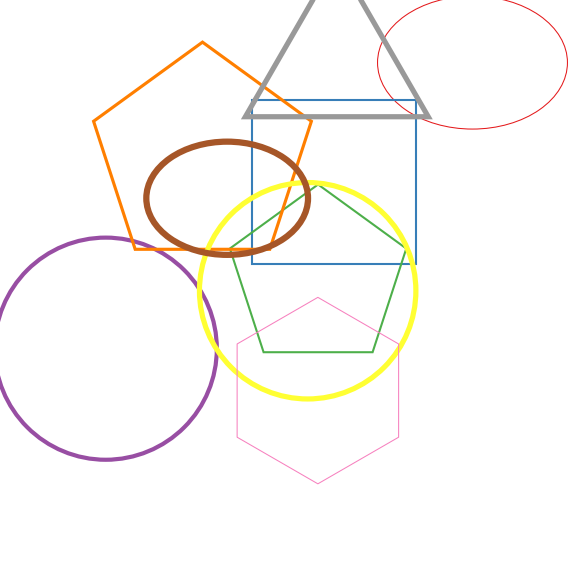[{"shape": "oval", "thickness": 0.5, "radius": 0.82, "center": [0.818, 0.891]}, {"shape": "square", "thickness": 1, "radius": 0.71, "center": [0.578, 0.684]}, {"shape": "pentagon", "thickness": 1, "radius": 0.8, "center": [0.551, 0.519]}, {"shape": "circle", "thickness": 2, "radius": 0.96, "center": [0.183, 0.395]}, {"shape": "pentagon", "thickness": 1.5, "radius": 0.99, "center": [0.351, 0.728]}, {"shape": "circle", "thickness": 2.5, "radius": 0.94, "center": [0.533, 0.496]}, {"shape": "oval", "thickness": 3, "radius": 0.7, "center": [0.393, 0.656]}, {"shape": "hexagon", "thickness": 0.5, "radius": 0.81, "center": [0.55, 0.323]}, {"shape": "triangle", "thickness": 2.5, "radius": 0.91, "center": [0.583, 0.888]}]